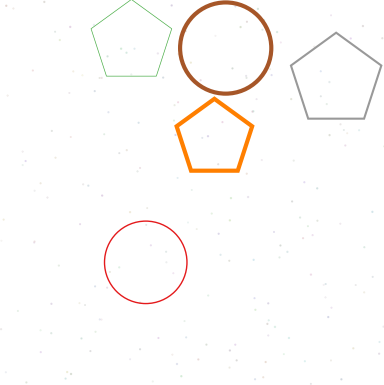[{"shape": "circle", "thickness": 1, "radius": 0.54, "center": [0.379, 0.319]}, {"shape": "pentagon", "thickness": 0.5, "radius": 0.55, "center": [0.341, 0.891]}, {"shape": "pentagon", "thickness": 3, "radius": 0.52, "center": [0.557, 0.64]}, {"shape": "circle", "thickness": 3, "radius": 0.59, "center": [0.586, 0.875]}, {"shape": "pentagon", "thickness": 1.5, "radius": 0.62, "center": [0.873, 0.792]}]